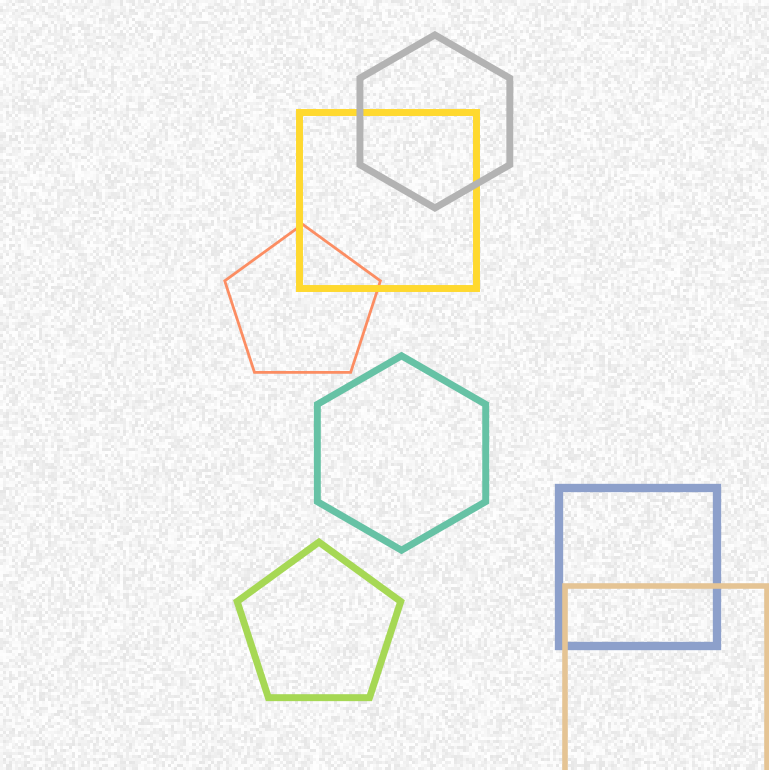[{"shape": "hexagon", "thickness": 2.5, "radius": 0.63, "center": [0.521, 0.412]}, {"shape": "pentagon", "thickness": 1, "radius": 0.53, "center": [0.393, 0.602]}, {"shape": "square", "thickness": 3, "radius": 0.51, "center": [0.829, 0.263]}, {"shape": "pentagon", "thickness": 2.5, "radius": 0.56, "center": [0.414, 0.184]}, {"shape": "square", "thickness": 2.5, "radius": 0.57, "center": [0.504, 0.74]}, {"shape": "square", "thickness": 2, "radius": 0.65, "center": [0.865, 0.109]}, {"shape": "hexagon", "thickness": 2.5, "radius": 0.56, "center": [0.565, 0.842]}]